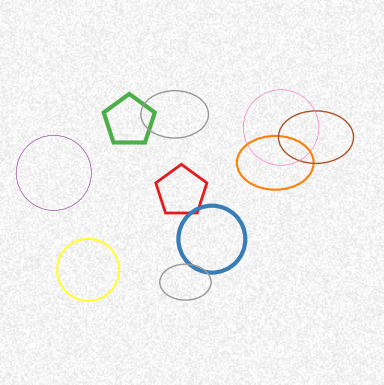[{"shape": "pentagon", "thickness": 2, "radius": 0.35, "center": [0.471, 0.503]}, {"shape": "circle", "thickness": 3, "radius": 0.43, "center": [0.55, 0.379]}, {"shape": "pentagon", "thickness": 3, "radius": 0.35, "center": [0.336, 0.686]}, {"shape": "circle", "thickness": 0.5, "radius": 0.49, "center": [0.14, 0.551]}, {"shape": "oval", "thickness": 1.5, "radius": 0.5, "center": [0.715, 0.577]}, {"shape": "circle", "thickness": 1.5, "radius": 0.4, "center": [0.229, 0.299]}, {"shape": "oval", "thickness": 1, "radius": 0.49, "center": [0.821, 0.644]}, {"shape": "circle", "thickness": 0.5, "radius": 0.49, "center": [0.73, 0.669]}, {"shape": "oval", "thickness": 1, "radius": 0.33, "center": [0.482, 0.267]}, {"shape": "oval", "thickness": 1, "radius": 0.44, "center": [0.454, 0.703]}]